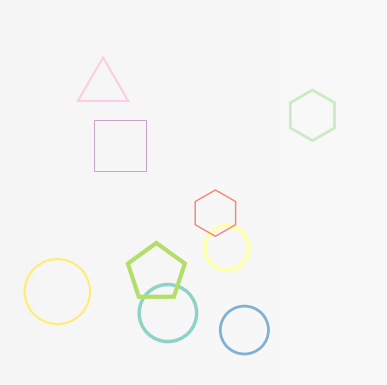[{"shape": "circle", "thickness": 2.5, "radius": 0.37, "center": [0.433, 0.187]}, {"shape": "circle", "thickness": 3, "radius": 0.29, "center": [0.585, 0.356]}, {"shape": "hexagon", "thickness": 1, "radius": 0.3, "center": [0.556, 0.446]}, {"shape": "circle", "thickness": 2, "radius": 0.31, "center": [0.631, 0.143]}, {"shape": "pentagon", "thickness": 3, "radius": 0.39, "center": [0.403, 0.292]}, {"shape": "triangle", "thickness": 1.5, "radius": 0.38, "center": [0.266, 0.775]}, {"shape": "square", "thickness": 0.5, "radius": 0.33, "center": [0.31, 0.623]}, {"shape": "hexagon", "thickness": 2, "radius": 0.33, "center": [0.806, 0.7]}, {"shape": "circle", "thickness": 1.5, "radius": 0.42, "center": [0.148, 0.243]}]